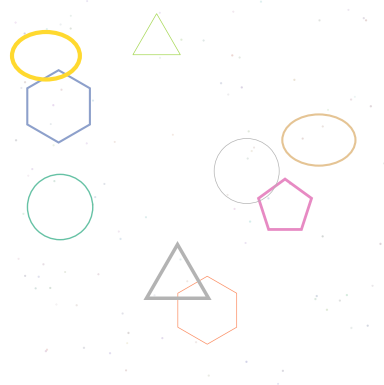[{"shape": "circle", "thickness": 1, "radius": 0.42, "center": [0.156, 0.462]}, {"shape": "hexagon", "thickness": 0.5, "radius": 0.44, "center": [0.538, 0.194]}, {"shape": "hexagon", "thickness": 1.5, "radius": 0.47, "center": [0.152, 0.724]}, {"shape": "pentagon", "thickness": 2, "radius": 0.36, "center": [0.74, 0.463]}, {"shape": "triangle", "thickness": 0.5, "radius": 0.36, "center": [0.407, 0.893]}, {"shape": "oval", "thickness": 3, "radius": 0.44, "center": [0.119, 0.855]}, {"shape": "oval", "thickness": 1.5, "radius": 0.48, "center": [0.828, 0.636]}, {"shape": "triangle", "thickness": 2.5, "radius": 0.47, "center": [0.461, 0.272]}, {"shape": "circle", "thickness": 0.5, "radius": 0.42, "center": [0.641, 0.556]}]